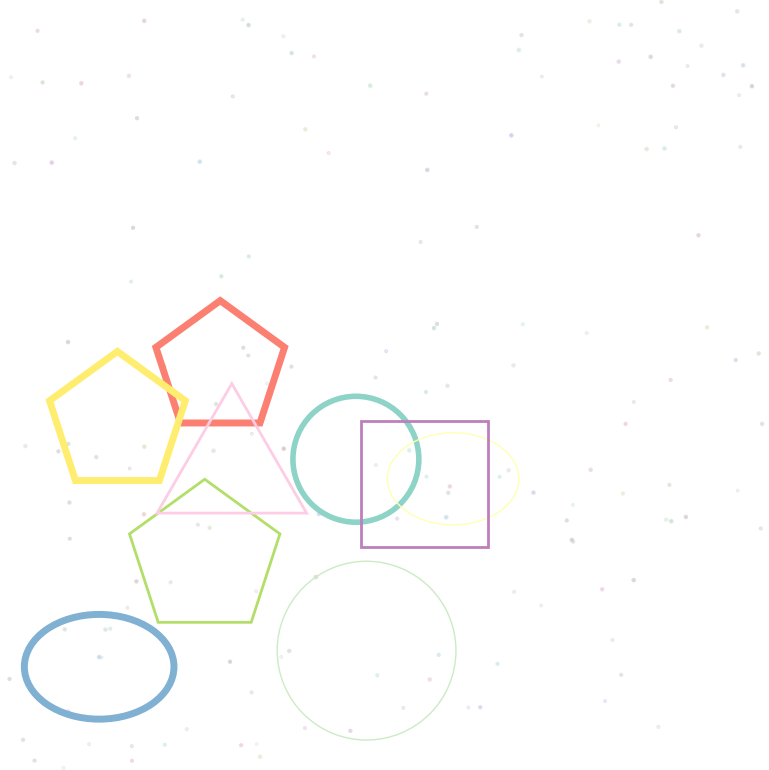[{"shape": "circle", "thickness": 2, "radius": 0.41, "center": [0.462, 0.404]}, {"shape": "oval", "thickness": 0.5, "radius": 0.43, "center": [0.589, 0.378]}, {"shape": "pentagon", "thickness": 2.5, "radius": 0.44, "center": [0.286, 0.522]}, {"shape": "oval", "thickness": 2.5, "radius": 0.49, "center": [0.129, 0.134]}, {"shape": "pentagon", "thickness": 1, "radius": 0.51, "center": [0.266, 0.275]}, {"shape": "triangle", "thickness": 1, "radius": 0.56, "center": [0.301, 0.39]}, {"shape": "square", "thickness": 1, "radius": 0.41, "center": [0.551, 0.372]}, {"shape": "circle", "thickness": 0.5, "radius": 0.58, "center": [0.476, 0.155]}, {"shape": "pentagon", "thickness": 2.5, "radius": 0.46, "center": [0.152, 0.451]}]